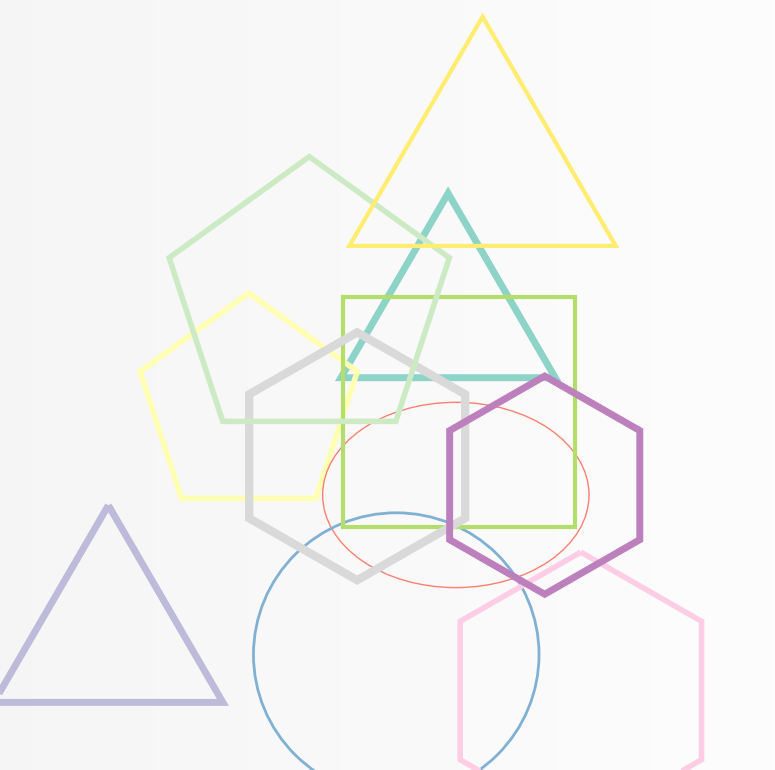[{"shape": "triangle", "thickness": 2.5, "radius": 0.8, "center": [0.578, 0.589]}, {"shape": "pentagon", "thickness": 2, "radius": 0.74, "center": [0.321, 0.472]}, {"shape": "triangle", "thickness": 2.5, "radius": 0.85, "center": [0.14, 0.173]}, {"shape": "oval", "thickness": 0.5, "radius": 0.86, "center": [0.588, 0.357]}, {"shape": "circle", "thickness": 1, "radius": 0.92, "center": [0.511, 0.15]}, {"shape": "square", "thickness": 1.5, "radius": 0.75, "center": [0.592, 0.465]}, {"shape": "hexagon", "thickness": 2, "radius": 0.9, "center": [0.75, 0.103]}, {"shape": "hexagon", "thickness": 3, "radius": 0.8, "center": [0.461, 0.407]}, {"shape": "hexagon", "thickness": 2.5, "radius": 0.71, "center": [0.703, 0.37]}, {"shape": "pentagon", "thickness": 2, "radius": 0.95, "center": [0.399, 0.607]}, {"shape": "triangle", "thickness": 1.5, "radius": 0.99, "center": [0.623, 0.78]}]